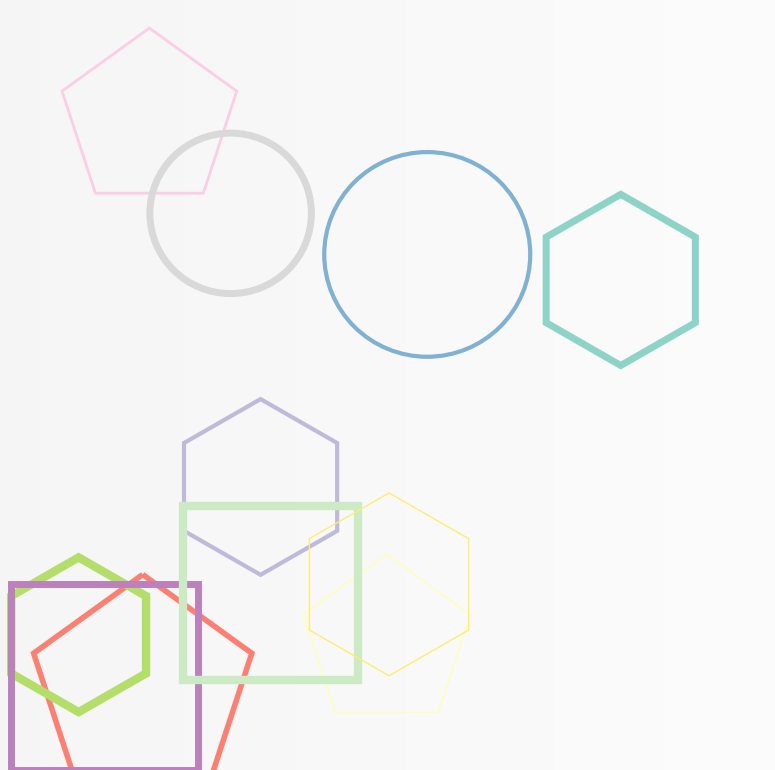[{"shape": "hexagon", "thickness": 2.5, "radius": 0.56, "center": [0.801, 0.636]}, {"shape": "pentagon", "thickness": 0.5, "radius": 0.57, "center": [0.499, 0.167]}, {"shape": "hexagon", "thickness": 1.5, "radius": 0.57, "center": [0.336, 0.368]}, {"shape": "pentagon", "thickness": 2, "radius": 0.74, "center": [0.184, 0.106]}, {"shape": "circle", "thickness": 1.5, "radius": 0.66, "center": [0.551, 0.67]}, {"shape": "hexagon", "thickness": 3, "radius": 0.5, "center": [0.101, 0.176]}, {"shape": "pentagon", "thickness": 1, "radius": 0.59, "center": [0.193, 0.845]}, {"shape": "circle", "thickness": 2.5, "radius": 0.52, "center": [0.298, 0.723]}, {"shape": "square", "thickness": 2.5, "radius": 0.6, "center": [0.135, 0.12]}, {"shape": "square", "thickness": 3, "radius": 0.56, "center": [0.349, 0.23]}, {"shape": "hexagon", "thickness": 0.5, "radius": 0.59, "center": [0.502, 0.241]}]